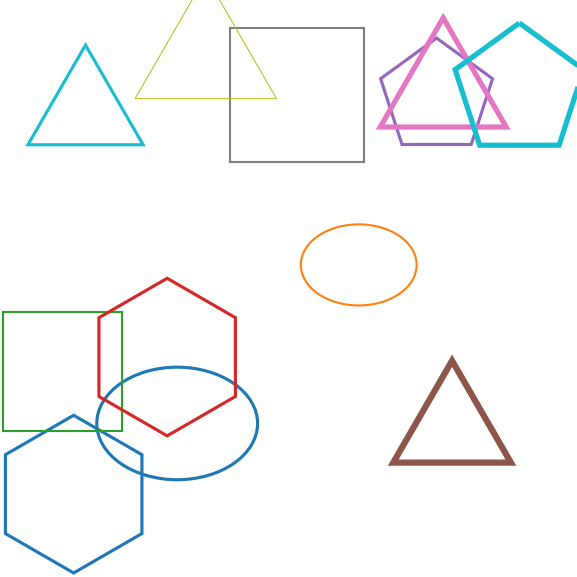[{"shape": "oval", "thickness": 1.5, "radius": 0.7, "center": [0.307, 0.266]}, {"shape": "hexagon", "thickness": 1.5, "radius": 0.68, "center": [0.128, 0.144]}, {"shape": "oval", "thickness": 1, "radius": 0.5, "center": [0.621, 0.54]}, {"shape": "square", "thickness": 1, "radius": 0.52, "center": [0.109, 0.356]}, {"shape": "hexagon", "thickness": 1.5, "radius": 0.68, "center": [0.289, 0.381]}, {"shape": "pentagon", "thickness": 1.5, "radius": 0.51, "center": [0.756, 0.831]}, {"shape": "triangle", "thickness": 3, "radius": 0.59, "center": [0.783, 0.257]}, {"shape": "triangle", "thickness": 2.5, "radius": 0.63, "center": [0.767, 0.842]}, {"shape": "square", "thickness": 1, "radius": 0.58, "center": [0.514, 0.835]}, {"shape": "triangle", "thickness": 0.5, "radius": 0.71, "center": [0.356, 0.899]}, {"shape": "triangle", "thickness": 1.5, "radius": 0.58, "center": [0.148, 0.806]}, {"shape": "pentagon", "thickness": 2.5, "radius": 0.58, "center": [0.899, 0.842]}]